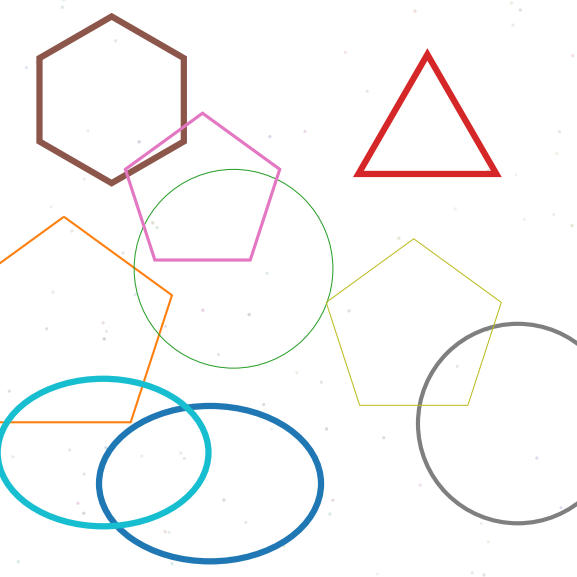[{"shape": "oval", "thickness": 3, "radius": 0.96, "center": [0.364, 0.162]}, {"shape": "pentagon", "thickness": 1, "radius": 0.98, "center": [0.111, 0.427]}, {"shape": "circle", "thickness": 0.5, "radius": 0.86, "center": [0.404, 0.534]}, {"shape": "triangle", "thickness": 3, "radius": 0.69, "center": [0.74, 0.767]}, {"shape": "hexagon", "thickness": 3, "radius": 0.72, "center": [0.193, 0.826]}, {"shape": "pentagon", "thickness": 1.5, "radius": 0.7, "center": [0.351, 0.663]}, {"shape": "circle", "thickness": 2, "radius": 0.86, "center": [0.896, 0.266]}, {"shape": "pentagon", "thickness": 0.5, "radius": 0.8, "center": [0.716, 0.426]}, {"shape": "oval", "thickness": 3, "radius": 0.91, "center": [0.179, 0.216]}]